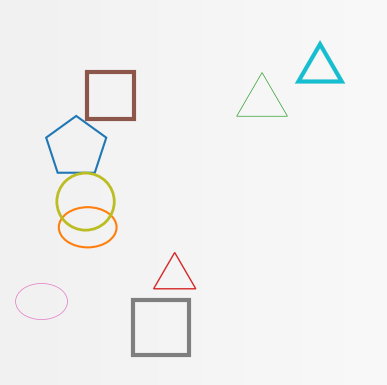[{"shape": "pentagon", "thickness": 1.5, "radius": 0.41, "center": [0.197, 0.617]}, {"shape": "oval", "thickness": 1.5, "radius": 0.37, "center": [0.226, 0.41]}, {"shape": "triangle", "thickness": 0.5, "radius": 0.38, "center": [0.676, 0.736]}, {"shape": "triangle", "thickness": 1, "radius": 0.31, "center": [0.451, 0.281]}, {"shape": "square", "thickness": 3, "radius": 0.31, "center": [0.285, 0.752]}, {"shape": "oval", "thickness": 0.5, "radius": 0.34, "center": [0.107, 0.217]}, {"shape": "square", "thickness": 3, "radius": 0.36, "center": [0.416, 0.149]}, {"shape": "circle", "thickness": 2, "radius": 0.37, "center": [0.221, 0.476]}, {"shape": "triangle", "thickness": 3, "radius": 0.32, "center": [0.826, 0.821]}]